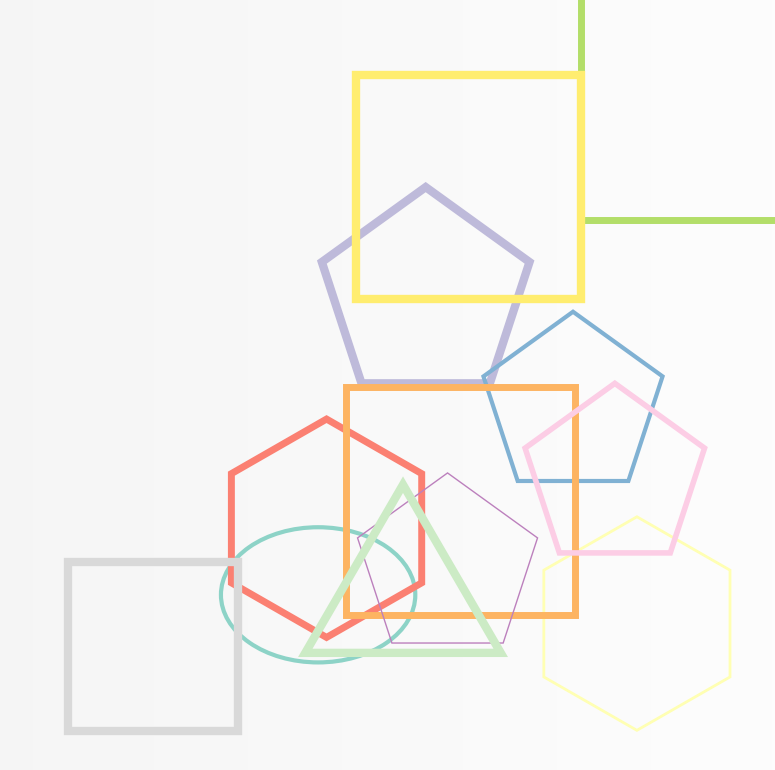[{"shape": "oval", "thickness": 1.5, "radius": 0.63, "center": [0.41, 0.227]}, {"shape": "hexagon", "thickness": 1, "radius": 0.69, "center": [0.822, 0.19]}, {"shape": "pentagon", "thickness": 3, "radius": 0.7, "center": [0.549, 0.616]}, {"shape": "hexagon", "thickness": 2.5, "radius": 0.71, "center": [0.421, 0.314]}, {"shape": "pentagon", "thickness": 1.5, "radius": 0.61, "center": [0.739, 0.474]}, {"shape": "square", "thickness": 2.5, "radius": 0.74, "center": [0.594, 0.349]}, {"shape": "square", "thickness": 2.5, "radius": 0.74, "center": [0.897, 0.862]}, {"shape": "pentagon", "thickness": 2, "radius": 0.61, "center": [0.793, 0.38]}, {"shape": "square", "thickness": 3, "radius": 0.55, "center": [0.197, 0.16]}, {"shape": "pentagon", "thickness": 0.5, "radius": 0.61, "center": [0.577, 0.264]}, {"shape": "triangle", "thickness": 3, "radius": 0.73, "center": [0.52, 0.225]}, {"shape": "square", "thickness": 3, "radius": 0.73, "center": [0.604, 0.757]}]